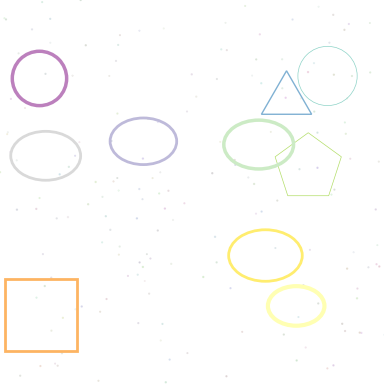[{"shape": "circle", "thickness": 0.5, "radius": 0.38, "center": [0.851, 0.803]}, {"shape": "oval", "thickness": 3, "radius": 0.37, "center": [0.769, 0.205]}, {"shape": "oval", "thickness": 2, "radius": 0.43, "center": [0.372, 0.633]}, {"shape": "triangle", "thickness": 1, "radius": 0.38, "center": [0.744, 0.741]}, {"shape": "square", "thickness": 2, "radius": 0.47, "center": [0.106, 0.181]}, {"shape": "pentagon", "thickness": 0.5, "radius": 0.45, "center": [0.801, 0.565]}, {"shape": "oval", "thickness": 2, "radius": 0.45, "center": [0.119, 0.595]}, {"shape": "circle", "thickness": 2.5, "radius": 0.35, "center": [0.103, 0.796]}, {"shape": "oval", "thickness": 2.5, "radius": 0.45, "center": [0.672, 0.625]}, {"shape": "oval", "thickness": 2, "radius": 0.48, "center": [0.69, 0.336]}]